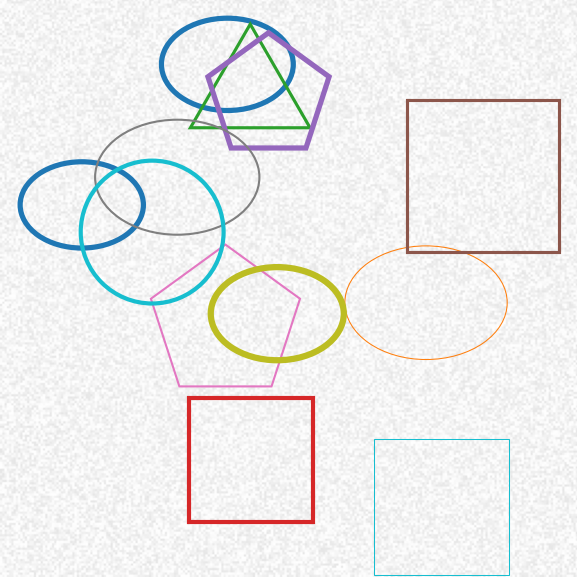[{"shape": "oval", "thickness": 2.5, "radius": 0.57, "center": [0.394, 0.888]}, {"shape": "oval", "thickness": 2.5, "radius": 0.53, "center": [0.142, 0.644]}, {"shape": "oval", "thickness": 0.5, "radius": 0.7, "center": [0.738, 0.475]}, {"shape": "triangle", "thickness": 1.5, "radius": 0.6, "center": [0.433, 0.838]}, {"shape": "square", "thickness": 2, "radius": 0.54, "center": [0.434, 0.202]}, {"shape": "pentagon", "thickness": 2.5, "radius": 0.55, "center": [0.465, 0.832]}, {"shape": "square", "thickness": 1.5, "radius": 0.66, "center": [0.837, 0.694]}, {"shape": "pentagon", "thickness": 1, "radius": 0.68, "center": [0.39, 0.44]}, {"shape": "oval", "thickness": 1, "radius": 0.71, "center": [0.307, 0.692]}, {"shape": "oval", "thickness": 3, "radius": 0.58, "center": [0.48, 0.456]}, {"shape": "square", "thickness": 0.5, "radius": 0.59, "center": [0.764, 0.121]}, {"shape": "circle", "thickness": 2, "radius": 0.62, "center": [0.263, 0.597]}]